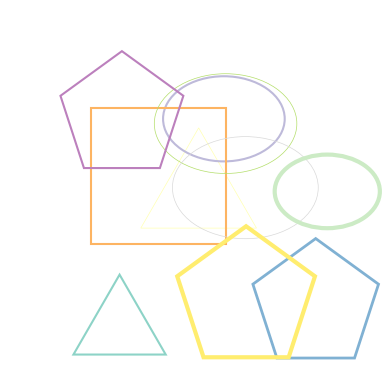[{"shape": "triangle", "thickness": 1.5, "radius": 0.69, "center": [0.311, 0.148]}, {"shape": "triangle", "thickness": 0.5, "radius": 0.87, "center": [0.516, 0.494]}, {"shape": "oval", "thickness": 1.5, "radius": 0.79, "center": [0.582, 0.691]}, {"shape": "pentagon", "thickness": 2, "radius": 0.86, "center": [0.82, 0.209]}, {"shape": "square", "thickness": 1.5, "radius": 0.88, "center": [0.412, 0.543]}, {"shape": "oval", "thickness": 0.5, "radius": 0.93, "center": [0.586, 0.679]}, {"shape": "oval", "thickness": 0.5, "radius": 0.95, "center": [0.637, 0.513]}, {"shape": "pentagon", "thickness": 1.5, "radius": 0.84, "center": [0.317, 0.699]}, {"shape": "oval", "thickness": 3, "radius": 0.68, "center": [0.85, 0.503]}, {"shape": "pentagon", "thickness": 3, "radius": 0.94, "center": [0.639, 0.224]}]